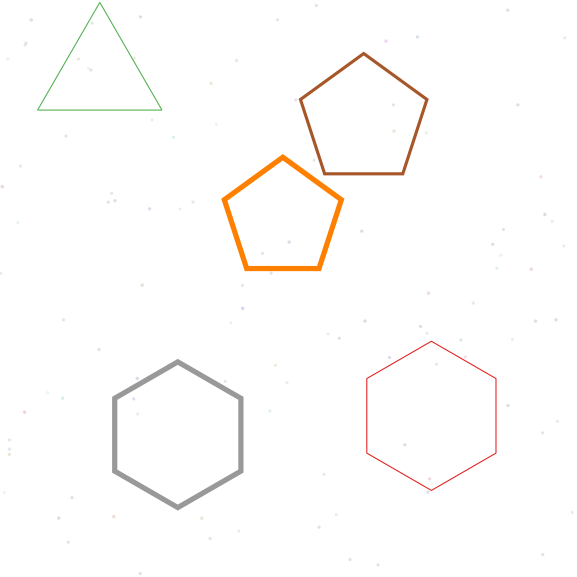[{"shape": "hexagon", "thickness": 0.5, "radius": 0.65, "center": [0.747, 0.279]}, {"shape": "triangle", "thickness": 0.5, "radius": 0.62, "center": [0.173, 0.871]}, {"shape": "pentagon", "thickness": 2.5, "radius": 0.53, "center": [0.49, 0.62]}, {"shape": "pentagon", "thickness": 1.5, "radius": 0.58, "center": [0.63, 0.791]}, {"shape": "hexagon", "thickness": 2.5, "radius": 0.63, "center": [0.308, 0.246]}]